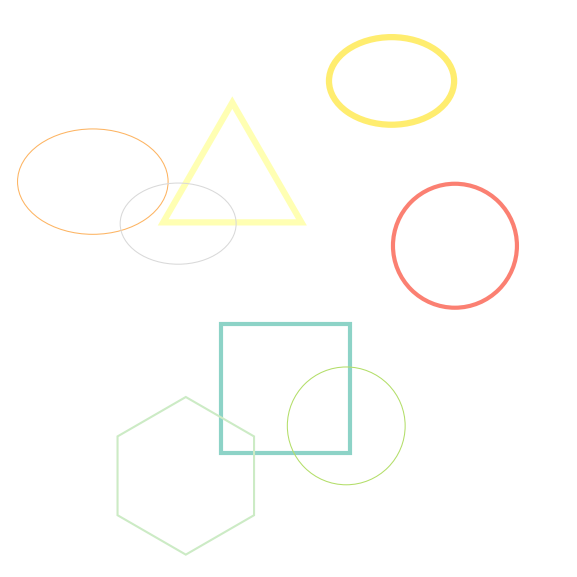[{"shape": "square", "thickness": 2, "radius": 0.56, "center": [0.494, 0.326]}, {"shape": "triangle", "thickness": 3, "radius": 0.69, "center": [0.402, 0.683]}, {"shape": "circle", "thickness": 2, "radius": 0.54, "center": [0.788, 0.574]}, {"shape": "oval", "thickness": 0.5, "radius": 0.65, "center": [0.161, 0.685]}, {"shape": "circle", "thickness": 0.5, "radius": 0.51, "center": [0.6, 0.262]}, {"shape": "oval", "thickness": 0.5, "radius": 0.5, "center": [0.308, 0.612]}, {"shape": "hexagon", "thickness": 1, "radius": 0.68, "center": [0.322, 0.175]}, {"shape": "oval", "thickness": 3, "radius": 0.54, "center": [0.678, 0.859]}]